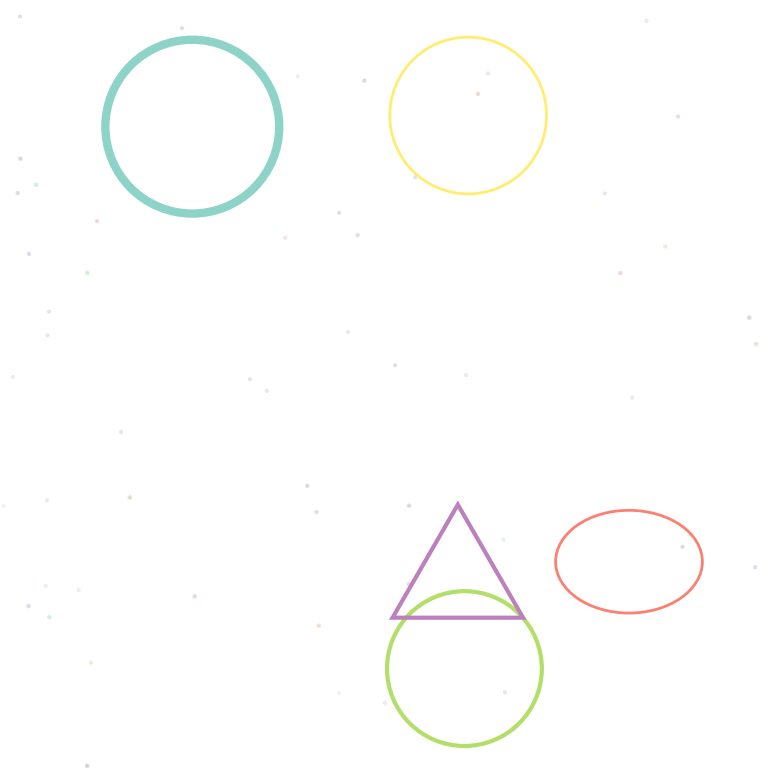[{"shape": "circle", "thickness": 3, "radius": 0.56, "center": [0.25, 0.836]}, {"shape": "oval", "thickness": 1, "radius": 0.48, "center": [0.817, 0.271]}, {"shape": "circle", "thickness": 1.5, "radius": 0.5, "center": [0.603, 0.132]}, {"shape": "triangle", "thickness": 1.5, "radius": 0.49, "center": [0.595, 0.247]}, {"shape": "circle", "thickness": 1, "radius": 0.51, "center": [0.608, 0.85]}]